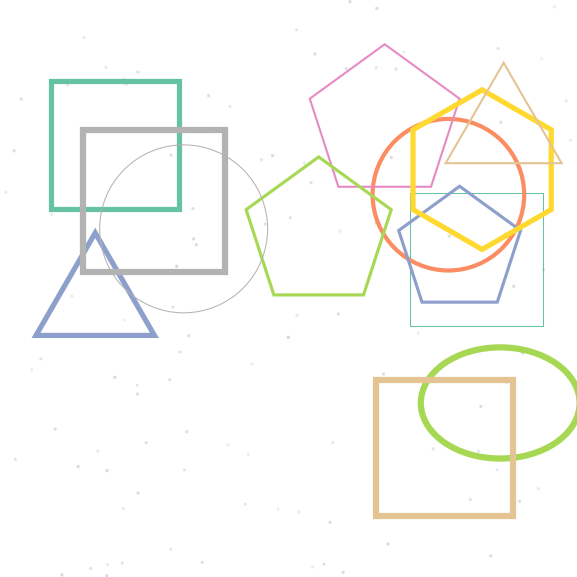[{"shape": "square", "thickness": 2.5, "radius": 0.55, "center": [0.2, 0.749]}, {"shape": "square", "thickness": 0.5, "radius": 0.58, "center": [0.825, 0.55]}, {"shape": "circle", "thickness": 2, "radius": 0.66, "center": [0.776, 0.662]}, {"shape": "pentagon", "thickness": 1.5, "radius": 0.55, "center": [0.796, 0.566]}, {"shape": "triangle", "thickness": 2.5, "radius": 0.59, "center": [0.165, 0.478]}, {"shape": "pentagon", "thickness": 1, "radius": 0.68, "center": [0.666, 0.786]}, {"shape": "pentagon", "thickness": 1.5, "radius": 0.66, "center": [0.552, 0.595]}, {"shape": "oval", "thickness": 3, "radius": 0.69, "center": [0.866, 0.301]}, {"shape": "hexagon", "thickness": 2.5, "radius": 0.69, "center": [0.835, 0.705]}, {"shape": "triangle", "thickness": 1, "radius": 0.58, "center": [0.872, 0.775]}, {"shape": "square", "thickness": 3, "radius": 0.59, "center": [0.77, 0.223]}, {"shape": "square", "thickness": 3, "radius": 0.62, "center": [0.267, 0.651]}, {"shape": "circle", "thickness": 0.5, "radius": 0.73, "center": [0.318, 0.603]}]